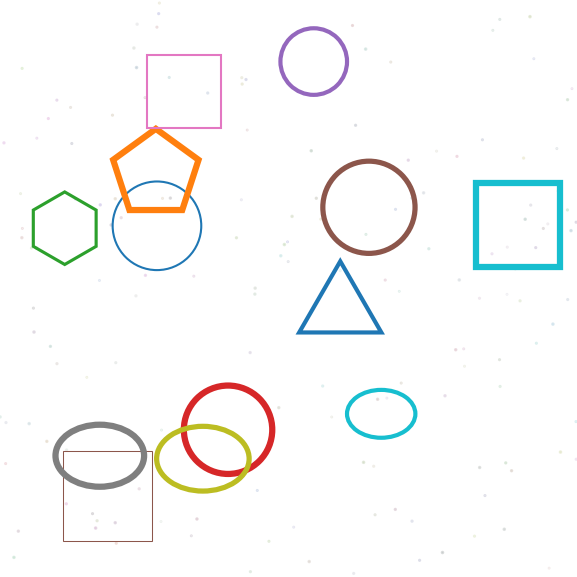[{"shape": "circle", "thickness": 1, "radius": 0.38, "center": [0.272, 0.608]}, {"shape": "triangle", "thickness": 2, "radius": 0.41, "center": [0.589, 0.465]}, {"shape": "pentagon", "thickness": 3, "radius": 0.39, "center": [0.27, 0.698]}, {"shape": "hexagon", "thickness": 1.5, "radius": 0.31, "center": [0.112, 0.604]}, {"shape": "circle", "thickness": 3, "radius": 0.38, "center": [0.395, 0.255]}, {"shape": "circle", "thickness": 2, "radius": 0.29, "center": [0.543, 0.893]}, {"shape": "square", "thickness": 0.5, "radius": 0.39, "center": [0.186, 0.141]}, {"shape": "circle", "thickness": 2.5, "radius": 0.4, "center": [0.639, 0.64]}, {"shape": "square", "thickness": 1, "radius": 0.32, "center": [0.318, 0.84]}, {"shape": "oval", "thickness": 3, "radius": 0.38, "center": [0.173, 0.21]}, {"shape": "oval", "thickness": 2.5, "radius": 0.4, "center": [0.351, 0.205]}, {"shape": "square", "thickness": 3, "radius": 0.37, "center": [0.897, 0.61]}, {"shape": "oval", "thickness": 2, "radius": 0.3, "center": [0.66, 0.283]}]